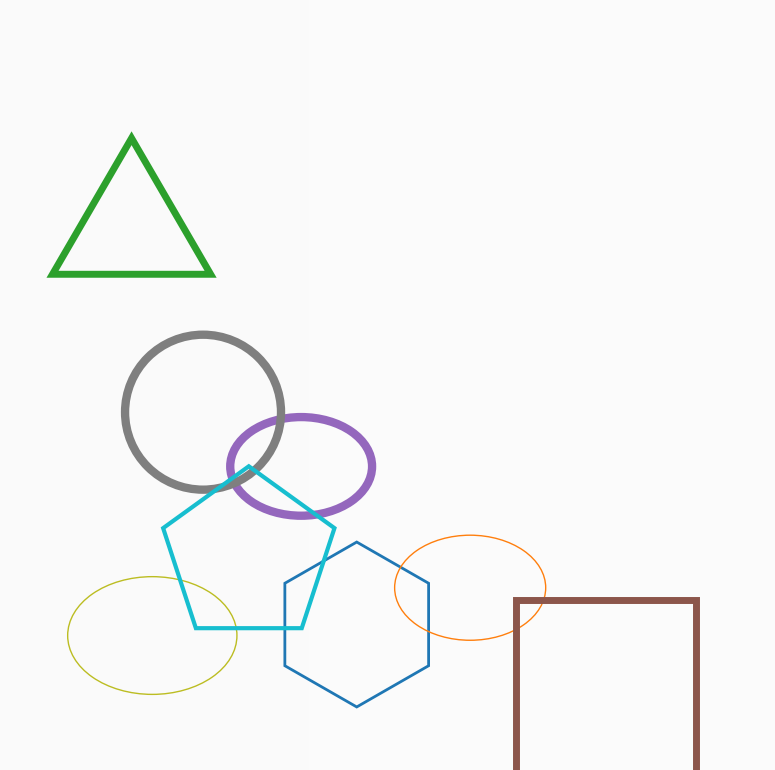[{"shape": "hexagon", "thickness": 1, "radius": 0.54, "center": [0.46, 0.189]}, {"shape": "oval", "thickness": 0.5, "radius": 0.49, "center": [0.607, 0.237]}, {"shape": "triangle", "thickness": 2.5, "radius": 0.59, "center": [0.17, 0.703]}, {"shape": "oval", "thickness": 3, "radius": 0.46, "center": [0.389, 0.394]}, {"shape": "square", "thickness": 2.5, "radius": 0.58, "center": [0.782, 0.105]}, {"shape": "circle", "thickness": 3, "radius": 0.5, "center": [0.262, 0.465]}, {"shape": "oval", "thickness": 0.5, "radius": 0.55, "center": [0.197, 0.175]}, {"shape": "pentagon", "thickness": 1.5, "radius": 0.58, "center": [0.321, 0.278]}]